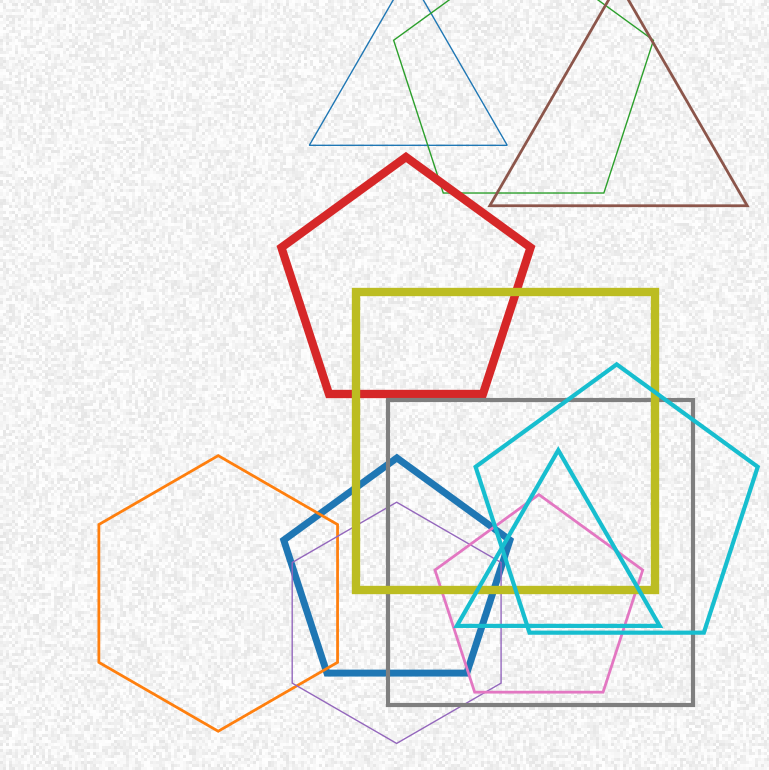[{"shape": "pentagon", "thickness": 2.5, "radius": 0.77, "center": [0.515, 0.251]}, {"shape": "triangle", "thickness": 0.5, "radius": 0.74, "center": [0.53, 0.885]}, {"shape": "hexagon", "thickness": 1, "radius": 0.89, "center": [0.283, 0.229]}, {"shape": "pentagon", "thickness": 0.5, "radius": 0.89, "center": [0.68, 0.893]}, {"shape": "pentagon", "thickness": 3, "radius": 0.85, "center": [0.527, 0.626]}, {"shape": "hexagon", "thickness": 0.5, "radius": 0.78, "center": [0.515, 0.191]}, {"shape": "triangle", "thickness": 1, "radius": 0.97, "center": [0.803, 0.829]}, {"shape": "pentagon", "thickness": 1, "radius": 0.71, "center": [0.7, 0.216]}, {"shape": "square", "thickness": 1.5, "radius": 0.99, "center": [0.701, 0.283]}, {"shape": "square", "thickness": 3, "radius": 0.97, "center": [0.656, 0.427]}, {"shape": "pentagon", "thickness": 1.5, "radius": 0.96, "center": [0.801, 0.334]}, {"shape": "triangle", "thickness": 1.5, "radius": 0.76, "center": [0.725, 0.263]}]